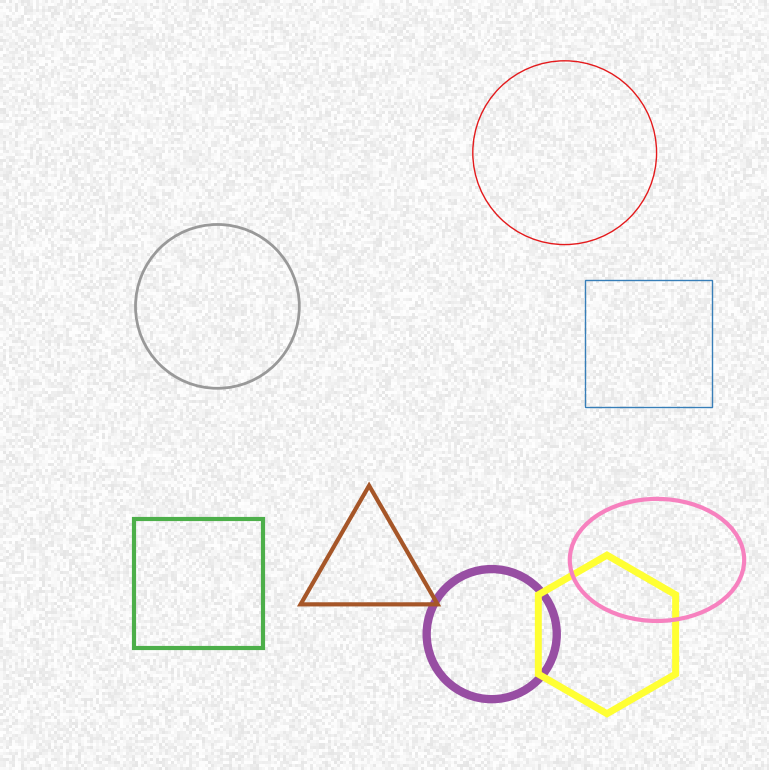[{"shape": "circle", "thickness": 0.5, "radius": 0.6, "center": [0.733, 0.802]}, {"shape": "square", "thickness": 0.5, "radius": 0.41, "center": [0.842, 0.554]}, {"shape": "square", "thickness": 1.5, "radius": 0.42, "center": [0.258, 0.242]}, {"shape": "circle", "thickness": 3, "radius": 0.42, "center": [0.639, 0.176]}, {"shape": "hexagon", "thickness": 2.5, "radius": 0.51, "center": [0.788, 0.176]}, {"shape": "triangle", "thickness": 1.5, "radius": 0.51, "center": [0.479, 0.267]}, {"shape": "oval", "thickness": 1.5, "radius": 0.57, "center": [0.853, 0.273]}, {"shape": "circle", "thickness": 1, "radius": 0.53, "center": [0.282, 0.602]}]